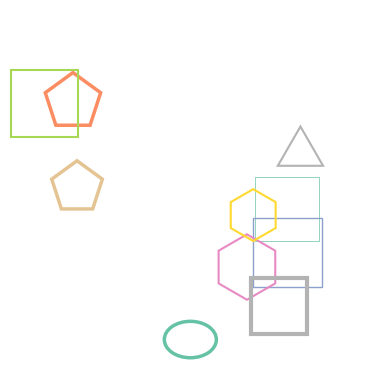[{"shape": "oval", "thickness": 2.5, "radius": 0.34, "center": [0.494, 0.118]}, {"shape": "square", "thickness": 0.5, "radius": 0.42, "center": [0.745, 0.456]}, {"shape": "pentagon", "thickness": 2.5, "radius": 0.38, "center": [0.19, 0.736]}, {"shape": "square", "thickness": 1, "radius": 0.45, "center": [0.747, 0.344]}, {"shape": "hexagon", "thickness": 1.5, "radius": 0.42, "center": [0.641, 0.306]}, {"shape": "square", "thickness": 1.5, "radius": 0.43, "center": [0.115, 0.731]}, {"shape": "hexagon", "thickness": 1.5, "radius": 0.34, "center": [0.658, 0.441]}, {"shape": "pentagon", "thickness": 2.5, "radius": 0.35, "center": [0.2, 0.513]}, {"shape": "square", "thickness": 3, "radius": 0.36, "center": [0.724, 0.204]}, {"shape": "triangle", "thickness": 1.5, "radius": 0.34, "center": [0.78, 0.603]}]